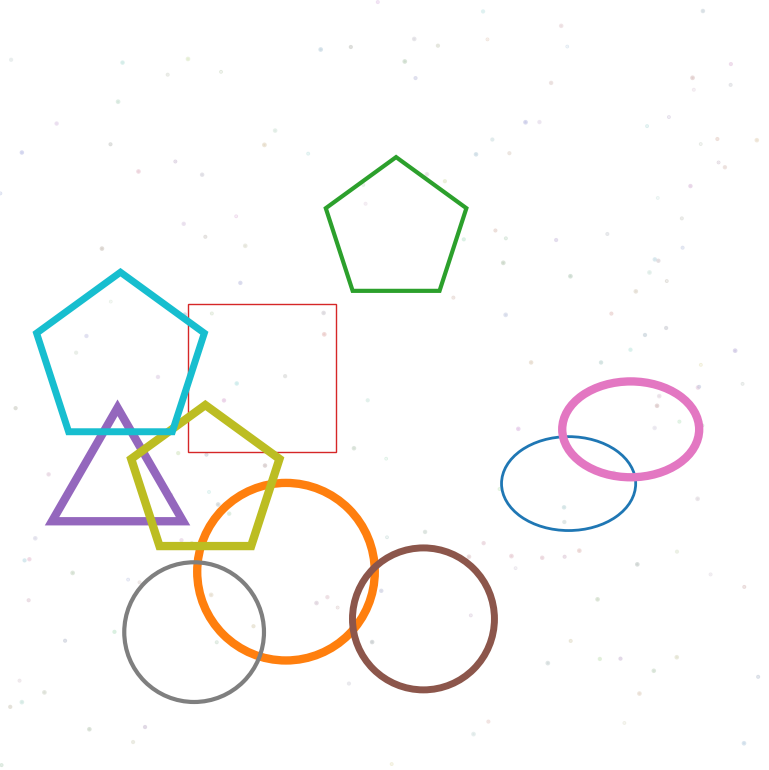[{"shape": "oval", "thickness": 1, "radius": 0.44, "center": [0.738, 0.372]}, {"shape": "circle", "thickness": 3, "radius": 0.58, "center": [0.371, 0.258]}, {"shape": "pentagon", "thickness": 1.5, "radius": 0.48, "center": [0.514, 0.7]}, {"shape": "square", "thickness": 0.5, "radius": 0.48, "center": [0.341, 0.51]}, {"shape": "triangle", "thickness": 3, "radius": 0.49, "center": [0.153, 0.372]}, {"shape": "circle", "thickness": 2.5, "radius": 0.46, "center": [0.55, 0.196]}, {"shape": "oval", "thickness": 3, "radius": 0.44, "center": [0.819, 0.442]}, {"shape": "circle", "thickness": 1.5, "radius": 0.45, "center": [0.252, 0.179]}, {"shape": "pentagon", "thickness": 3, "radius": 0.51, "center": [0.267, 0.373]}, {"shape": "pentagon", "thickness": 2.5, "radius": 0.57, "center": [0.156, 0.532]}]